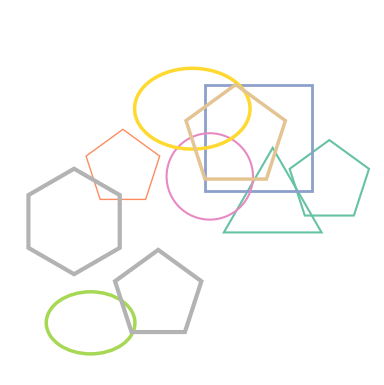[{"shape": "pentagon", "thickness": 1.5, "radius": 0.54, "center": [0.855, 0.528]}, {"shape": "triangle", "thickness": 1.5, "radius": 0.73, "center": [0.708, 0.47]}, {"shape": "pentagon", "thickness": 1, "radius": 0.5, "center": [0.319, 0.563]}, {"shape": "square", "thickness": 2, "radius": 0.69, "center": [0.671, 0.642]}, {"shape": "circle", "thickness": 1.5, "radius": 0.56, "center": [0.545, 0.542]}, {"shape": "oval", "thickness": 2.5, "radius": 0.58, "center": [0.235, 0.161]}, {"shape": "oval", "thickness": 2.5, "radius": 0.75, "center": [0.5, 0.718]}, {"shape": "pentagon", "thickness": 2.5, "radius": 0.68, "center": [0.612, 0.645]}, {"shape": "pentagon", "thickness": 3, "radius": 0.59, "center": [0.411, 0.233]}, {"shape": "hexagon", "thickness": 3, "radius": 0.68, "center": [0.192, 0.425]}]